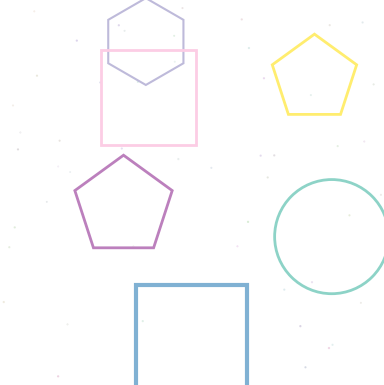[{"shape": "circle", "thickness": 2, "radius": 0.74, "center": [0.862, 0.385]}, {"shape": "hexagon", "thickness": 1.5, "radius": 0.56, "center": [0.379, 0.892]}, {"shape": "square", "thickness": 3, "radius": 0.72, "center": [0.498, 0.116]}, {"shape": "square", "thickness": 2, "radius": 0.62, "center": [0.385, 0.747]}, {"shape": "pentagon", "thickness": 2, "radius": 0.66, "center": [0.321, 0.464]}, {"shape": "pentagon", "thickness": 2, "radius": 0.58, "center": [0.817, 0.796]}]